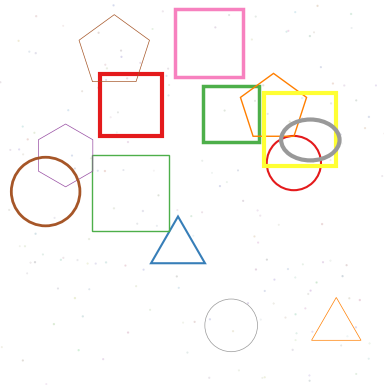[{"shape": "circle", "thickness": 1.5, "radius": 0.35, "center": [0.763, 0.576]}, {"shape": "square", "thickness": 3, "radius": 0.4, "center": [0.341, 0.728]}, {"shape": "triangle", "thickness": 1.5, "radius": 0.4, "center": [0.462, 0.357]}, {"shape": "square", "thickness": 1, "radius": 0.49, "center": [0.339, 0.498]}, {"shape": "square", "thickness": 2.5, "radius": 0.36, "center": [0.6, 0.705]}, {"shape": "hexagon", "thickness": 0.5, "radius": 0.41, "center": [0.17, 0.596]}, {"shape": "triangle", "thickness": 0.5, "radius": 0.37, "center": [0.873, 0.153]}, {"shape": "pentagon", "thickness": 1, "radius": 0.45, "center": [0.71, 0.719]}, {"shape": "square", "thickness": 3, "radius": 0.47, "center": [0.779, 0.663]}, {"shape": "circle", "thickness": 2, "radius": 0.45, "center": [0.118, 0.502]}, {"shape": "pentagon", "thickness": 0.5, "radius": 0.48, "center": [0.297, 0.866]}, {"shape": "square", "thickness": 2.5, "radius": 0.44, "center": [0.544, 0.887]}, {"shape": "oval", "thickness": 3, "radius": 0.38, "center": [0.806, 0.636]}, {"shape": "circle", "thickness": 0.5, "radius": 0.34, "center": [0.6, 0.155]}]